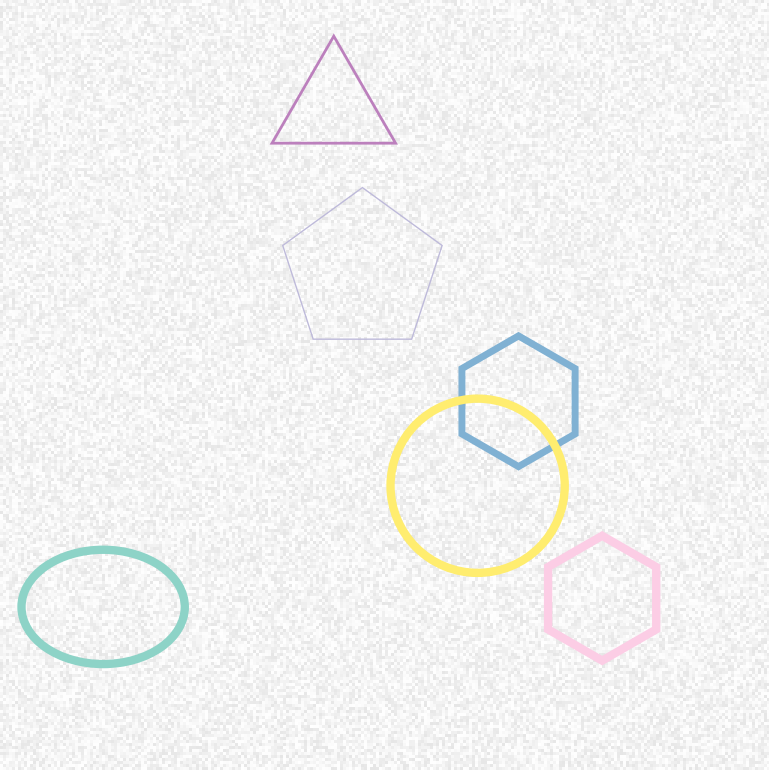[{"shape": "oval", "thickness": 3, "radius": 0.53, "center": [0.134, 0.212]}, {"shape": "pentagon", "thickness": 0.5, "radius": 0.54, "center": [0.471, 0.648]}, {"shape": "hexagon", "thickness": 2.5, "radius": 0.42, "center": [0.673, 0.479]}, {"shape": "hexagon", "thickness": 3, "radius": 0.41, "center": [0.782, 0.223]}, {"shape": "triangle", "thickness": 1, "radius": 0.46, "center": [0.433, 0.86]}, {"shape": "circle", "thickness": 3, "radius": 0.57, "center": [0.62, 0.369]}]